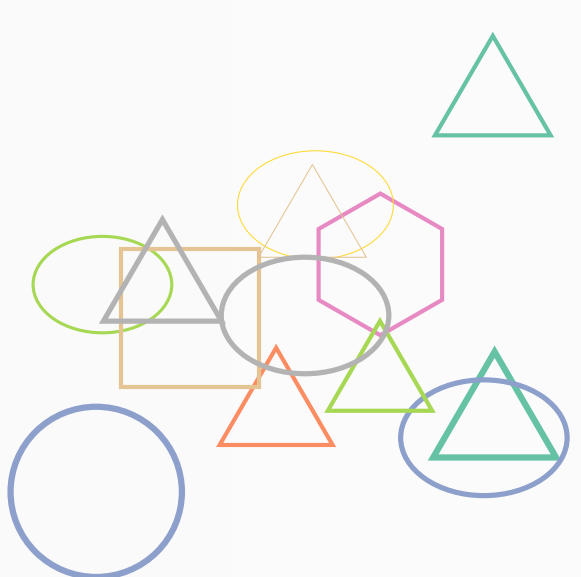[{"shape": "triangle", "thickness": 2, "radius": 0.57, "center": [0.848, 0.822]}, {"shape": "triangle", "thickness": 3, "radius": 0.61, "center": [0.851, 0.268]}, {"shape": "triangle", "thickness": 2, "radius": 0.56, "center": [0.475, 0.285]}, {"shape": "oval", "thickness": 2.5, "radius": 0.72, "center": [0.832, 0.241]}, {"shape": "circle", "thickness": 3, "radius": 0.74, "center": [0.166, 0.147]}, {"shape": "hexagon", "thickness": 2, "radius": 0.61, "center": [0.654, 0.541]}, {"shape": "triangle", "thickness": 2, "radius": 0.52, "center": [0.654, 0.34]}, {"shape": "oval", "thickness": 1.5, "radius": 0.6, "center": [0.176, 0.506]}, {"shape": "oval", "thickness": 0.5, "radius": 0.67, "center": [0.543, 0.644]}, {"shape": "triangle", "thickness": 0.5, "radius": 0.54, "center": [0.537, 0.607]}, {"shape": "square", "thickness": 2, "radius": 0.59, "center": [0.327, 0.448]}, {"shape": "triangle", "thickness": 2.5, "radius": 0.59, "center": [0.279, 0.502]}, {"shape": "oval", "thickness": 2.5, "radius": 0.72, "center": [0.525, 0.453]}]